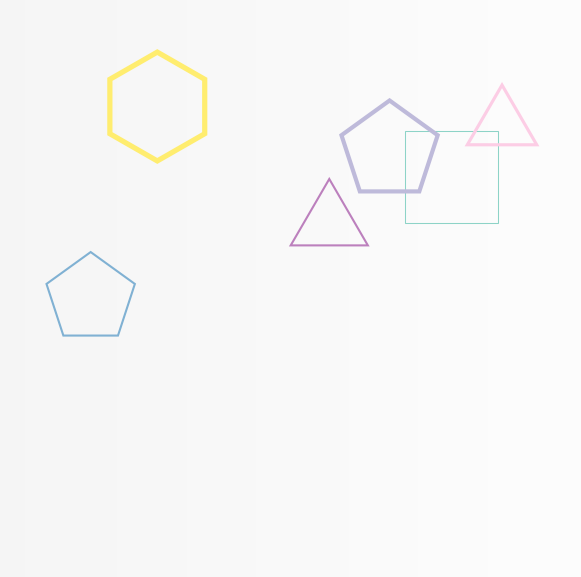[{"shape": "square", "thickness": 0.5, "radius": 0.4, "center": [0.776, 0.692]}, {"shape": "pentagon", "thickness": 2, "radius": 0.44, "center": [0.67, 0.738]}, {"shape": "pentagon", "thickness": 1, "radius": 0.4, "center": [0.156, 0.483]}, {"shape": "triangle", "thickness": 1.5, "radius": 0.34, "center": [0.864, 0.783]}, {"shape": "triangle", "thickness": 1, "radius": 0.38, "center": [0.566, 0.613]}, {"shape": "hexagon", "thickness": 2.5, "radius": 0.47, "center": [0.271, 0.815]}]